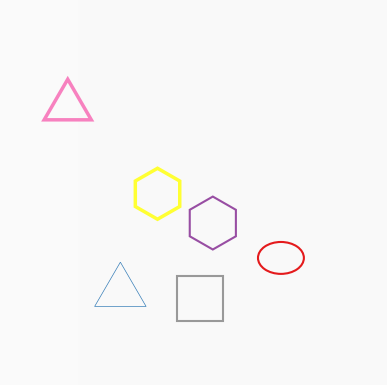[{"shape": "oval", "thickness": 1.5, "radius": 0.3, "center": [0.725, 0.33]}, {"shape": "triangle", "thickness": 0.5, "radius": 0.38, "center": [0.311, 0.242]}, {"shape": "hexagon", "thickness": 1.5, "radius": 0.34, "center": [0.549, 0.421]}, {"shape": "hexagon", "thickness": 2.5, "radius": 0.33, "center": [0.407, 0.497]}, {"shape": "triangle", "thickness": 2.5, "radius": 0.35, "center": [0.175, 0.724]}, {"shape": "square", "thickness": 1.5, "radius": 0.3, "center": [0.517, 0.225]}]